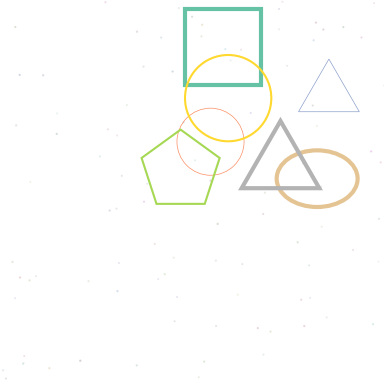[{"shape": "square", "thickness": 3, "radius": 0.5, "center": [0.579, 0.878]}, {"shape": "circle", "thickness": 0.5, "radius": 0.44, "center": [0.547, 0.632]}, {"shape": "triangle", "thickness": 0.5, "radius": 0.46, "center": [0.854, 0.755]}, {"shape": "pentagon", "thickness": 1.5, "radius": 0.53, "center": [0.469, 0.557]}, {"shape": "circle", "thickness": 1.5, "radius": 0.56, "center": [0.593, 0.745]}, {"shape": "oval", "thickness": 3, "radius": 0.53, "center": [0.824, 0.536]}, {"shape": "triangle", "thickness": 3, "radius": 0.58, "center": [0.729, 0.569]}]